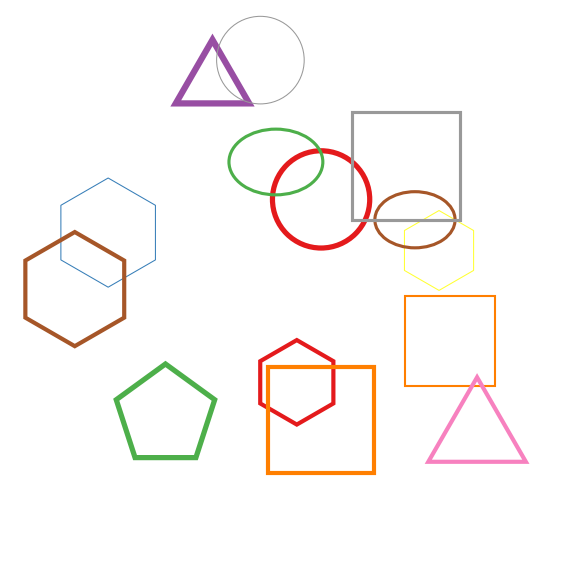[{"shape": "circle", "thickness": 2.5, "radius": 0.42, "center": [0.556, 0.654]}, {"shape": "hexagon", "thickness": 2, "radius": 0.37, "center": [0.514, 0.337]}, {"shape": "hexagon", "thickness": 0.5, "radius": 0.47, "center": [0.187, 0.596]}, {"shape": "pentagon", "thickness": 2.5, "radius": 0.45, "center": [0.287, 0.279]}, {"shape": "oval", "thickness": 1.5, "radius": 0.41, "center": [0.478, 0.719]}, {"shape": "triangle", "thickness": 3, "radius": 0.37, "center": [0.368, 0.857]}, {"shape": "square", "thickness": 1, "radius": 0.39, "center": [0.779, 0.409]}, {"shape": "square", "thickness": 2, "radius": 0.46, "center": [0.556, 0.271]}, {"shape": "hexagon", "thickness": 0.5, "radius": 0.35, "center": [0.76, 0.565]}, {"shape": "oval", "thickness": 1.5, "radius": 0.35, "center": [0.719, 0.619]}, {"shape": "hexagon", "thickness": 2, "radius": 0.49, "center": [0.13, 0.499]}, {"shape": "triangle", "thickness": 2, "radius": 0.49, "center": [0.826, 0.248]}, {"shape": "circle", "thickness": 0.5, "radius": 0.38, "center": [0.451, 0.895]}, {"shape": "square", "thickness": 1.5, "radius": 0.47, "center": [0.703, 0.711]}]